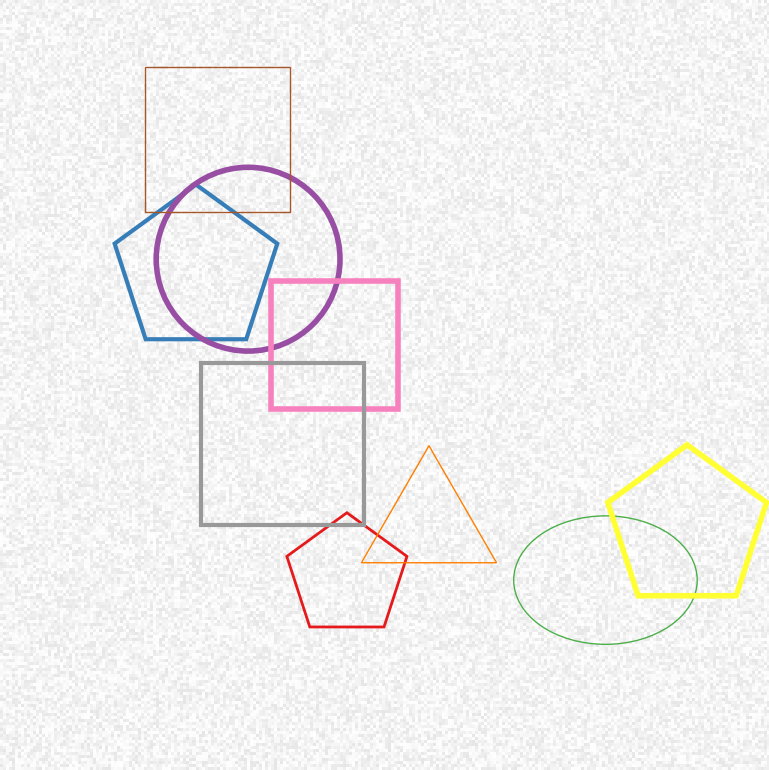[{"shape": "pentagon", "thickness": 1, "radius": 0.41, "center": [0.451, 0.252]}, {"shape": "pentagon", "thickness": 1.5, "radius": 0.56, "center": [0.254, 0.649]}, {"shape": "oval", "thickness": 0.5, "radius": 0.6, "center": [0.786, 0.247]}, {"shape": "circle", "thickness": 2, "radius": 0.6, "center": [0.322, 0.663]}, {"shape": "triangle", "thickness": 0.5, "radius": 0.51, "center": [0.557, 0.32]}, {"shape": "pentagon", "thickness": 2, "radius": 0.54, "center": [0.892, 0.314]}, {"shape": "square", "thickness": 0.5, "radius": 0.47, "center": [0.283, 0.819]}, {"shape": "square", "thickness": 2, "radius": 0.41, "center": [0.434, 0.552]}, {"shape": "square", "thickness": 1.5, "radius": 0.53, "center": [0.367, 0.423]}]